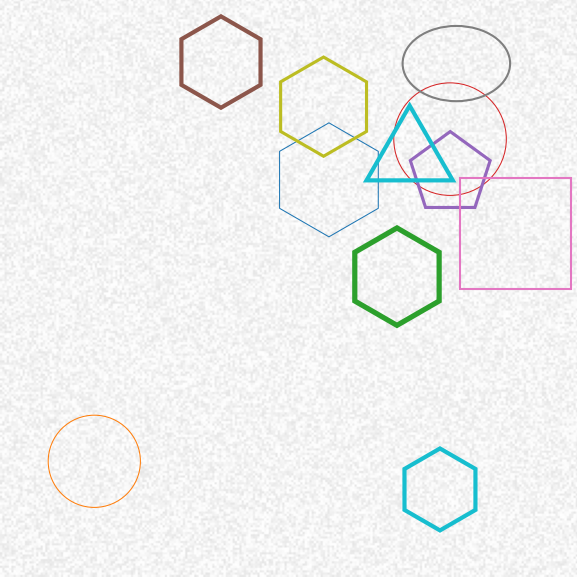[{"shape": "hexagon", "thickness": 0.5, "radius": 0.49, "center": [0.57, 0.688]}, {"shape": "circle", "thickness": 0.5, "radius": 0.4, "center": [0.163, 0.2]}, {"shape": "hexagon", "thickness": 2.5, "radius": 0.42, "center": [0.687, 0.52]}, {"shape": "circle", "thickness": 0.5, "radius": 0.49, "center": [0.779, 0.758]}, {"shape": "pentagon", "thickness": 1.5, "radius": 0.36, "center": [0.78, 0.699]}, {"shape": "hexagon", "thickness": 2, "radius": 0.4, "center": [0.383, 0.892]}, {"shape": "square", "thickness": 1, "radius": 0.48, "center": [0.892, 0.595]}, {"shape": "oval", "thickness": 1, "radius": 0.47, "center": [0.79, 0.889]}, {"shape": "hexagon", "thickness": 1.5, "radius": 0.43, "center": [0.56, 0.814]}, {"shape": "hexagon", "thickness": 2, "radius": 0.35, "center": [0.762, 0.152]}, {"shape": "triangle", "thickness": 2, "radius": 0.43, "center": [0.709, 0.73]}]